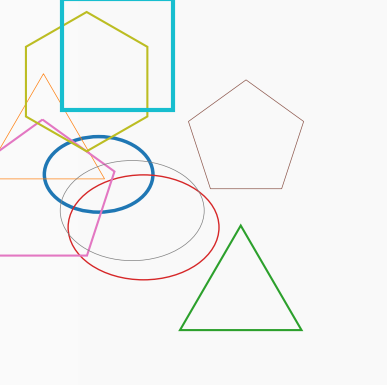[{"shape": "oval", "thickness": 2.5, "radius": 0.7, "center": [0.255, 0.547]}, {"shape": "triangle", "thickness": 0.5, "radius": 0.91, "center": [0.112, 0.626]}, {"shape": "triangle", "thickness": 1.5, "radius": 0.91, "center": [0.621, 0.233]}, {"shape": "oval", "thickness": 1, "radius": 0.97, "center": [0.37, 0.409]}, {"shape": "pentagon", "thickness": 0.5, "radius": 0.78, "center": [0.635, 0.636]}, {"shape": "pentagon", "thickness": 1.5, "radius": 0.98, "center": [0.11, 0.494]}, {"shape": "oval", "thickness": 0.5, "radius": 0.93, "center": [0.341, 0.453]}, {"shape": "hexagon", "thickness": 1.5, "radius": 0.9, "center": [0.224, 0.788]}, {"shape": "square", "thickness": 3, "radius": 0.72, "center": [0.303, 0.858]}]